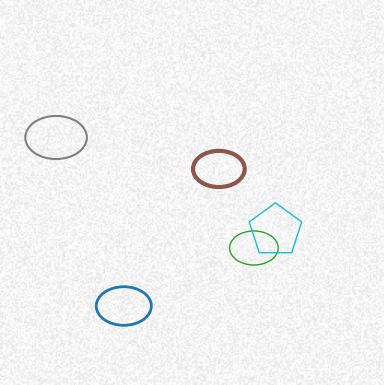[{"shape": "oval", "thickness": 2, "radius": 0.36, "center": [0.322, 0.205]}, {"shape": "oval", "thickness": 1, "radius": 0.32, "center": [0.659, 0.356]}, {"shape": "oval", "thickness": 3, "radius": 0.34, "center": [0.568, 0.561]}, {"shape": "oval", "thickness": 1.5, "radius": 0.4, "center": [0.146, 0.643]}, {"shape": "pentagon", "thickness": 1, "radius": 0.36, "center": [0.715, 0.402]}]